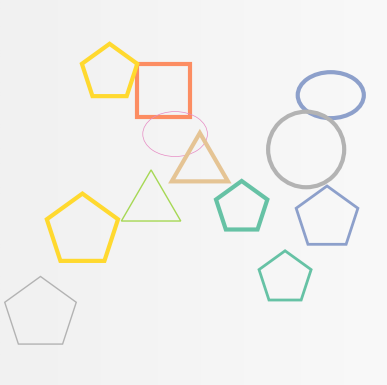[{"shape": "pentagon", "thickness": 3, "radius": 0.35, "center": [0.624, 0.46]}, {"shape": "pentagon", "thickness": 2, "radius": 0.35, "center": [0.736, 0.278]}, {"shape": "square", "thickness": 3, "radius": 0.35, "center": [0.422, 0.766]}, {"shape": "pentagon", "thickness": 2, "radius": 0.42, "center": [0.844, 0.433]}, {"shape": "oval", "thickness": 3, "radius": 0.43, "center": [0.854, 0.753]}, {"shape": "oval", "thickness": 0.5, "radius": 0.42, "center": [0.452, 0.652]}, {"shape": "triangle", "thickness": 1, "radius": 0.44, "center": [0.39, 0.47]}, {"shape": "pentagon", "thickness": 3, "radius": 0.38, "center": [0.283, 0.811]}, {"shape": "pentagon", "thickness": 3, "radius": 0.48, "center": [0.213, 0.401]}, {"shape": "triangle", "thickness": 3, "radius": 0.42, "center": [0.516, 0.571]}, {"shape": "circle", "thickness": 3, "radius": 0.49, "center": [0.79, 0.612]}, {"shape": "pentagon", "thickness": 1, "radius": 0.49, "center": [0.104, 0.185]}]